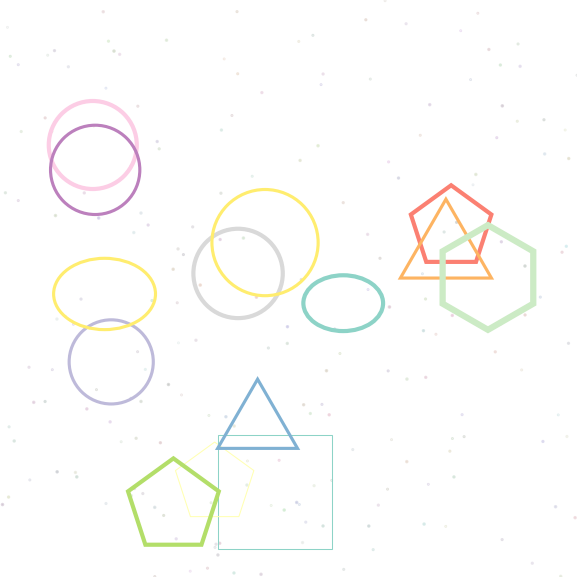[{"shape": "square", "thickness": 0.5, "radius": 0.49, "center": [0.476, 0.147]}, {"shape": "oval", "thickness": 2, "radius": 0.35, "center": [0.594, 0.474]}, {"shape": "pentagon", "thickness": 0.5, "radius": 0.36, "center": [0.372, 0.162]}, {"shape": "circle", "thickness": 1.5, "radius": 0.36, "center": [0.193, 0.372]}, {"shape": "pentagon", "thickness": 2, "radius": 0.37, "center": [0.781, 0.605]}, {"shape": "triangle", "thickness": 1.5, "radius": 0.4, "center": [0.446, 0.263]}, {"shape": "triangle", "thickness": 1.5, "radius": 0.46, "center": [0.772, 0.563]}, {"shape": "pentagon", "thickness": 2, "radius": 0.41, "center": [0.3, 0.123]}, {"shape": "circle", "thickness": 2, "radius": 0.38, "center": [0.161, 0.748]}, {"shape": "circle", "thickness": 2, "radius": 0.39, "center": [0.412, 0.526]}, {"shape": "circle", "thickness": 1.5, "radius": 0.39, "center": [0.165, 0.705]}, {"shape": "hexagon", "thickness": 3, "radius": 0.45, "center": [0.845, 0.519]}, {"shape": "oval", "thickness": 1.5, "radius": 0.44, "center": [0.181, 0.49]}, {"shape": "circle", "thickness": 1.5, "radius": 0.46, "center": [0.459, 0.579]}]